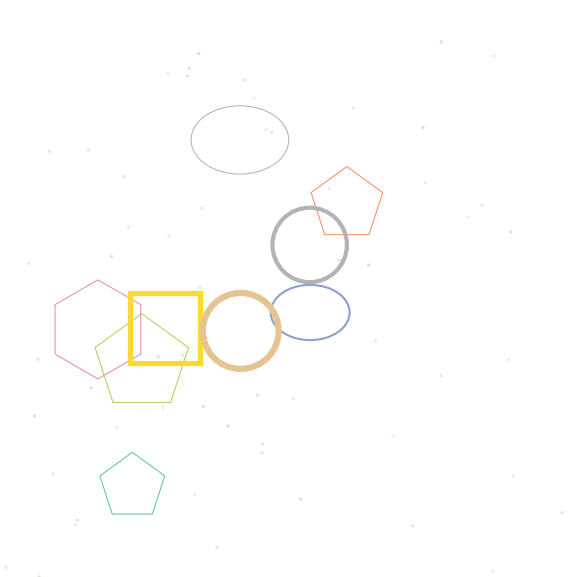[{"shape": "pentagon", "thickness": 0.5, "radius": 0.3, "center": [0.229, 0.157]}, {"shape": "pentagon", "thickness": 0.5, "radius": 0.33, "center": [0.601, 0.646]}, {"shape": "oval", "thickness": 1, "radius": 0.34, "center": [0.537, 0.458]}, {"shape": "hexagon", "thickness": 0.5, "radius": 0.43, "center": [0.17, 0.429]}, {"shape": "pentagon", "thickness": 0.5, "radius": 0.42, "center": [0.245, 0.371]}, {"shape": "square", "thickness": 2.5, "radius": 0.3, "center": [0.286, 0.431]}, {"shape": "circle", "thickness": 3, "radius": 0.33, "center": [0.417, 0.426]}, {"shape": "oval", "thickness": 0.5, "radius": 0.42, "center": [0.415, 0.757]}, {"shape": "circle", "thickness": 2, "radius": 0.32, "center": [0.536, 0.575]}]